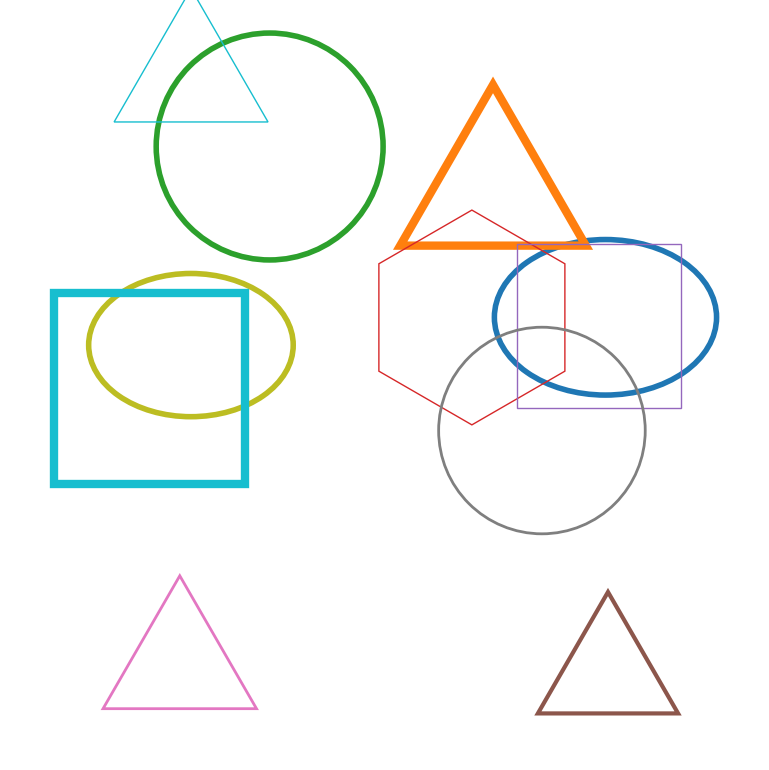[{"shape": "oval", "thickness": 2, "radius": 0.72, "center": [0.786, 0.588]}, {"shape": "triangle", "thickness": 3, "radius": 0.7, "center": [0.64, 0.751]}, {"shape": "circle", "thickness": 2, "radius": 0.74, "center": [0.35, 0.81]}, {"shape": "hexagon", "thickness": 0.5, "radius": 0.7, "center": [0.613, 0.588]}, {"shape": "square", "thickness": 0.5, "radius": 0.53, "center": [0.778, 0.576]}, {"shape": "triangle", "thickness": 1.5, "radius": 0.53, "center": [0.79, 0.126]}, {"shape": "triangle", "thickness": 1, "radius": 0.58, "center": [0.233, 0.137]}, {"shape": "circle", "thickness": 1, "radius": 0.67, "center": [0.704, 0.441]}, {"shape": "oval", "thickness": 2, "radius": 0.66, "center": [0.248, 0.552]}, {"shape": "square", "thickness": 3, "radius": 0.62, "center": [0.194, 0.495]}, {"shape": "triangle", "thickness": 0.5, "radius": 0.58, "center": [0.248, 0.899]}]